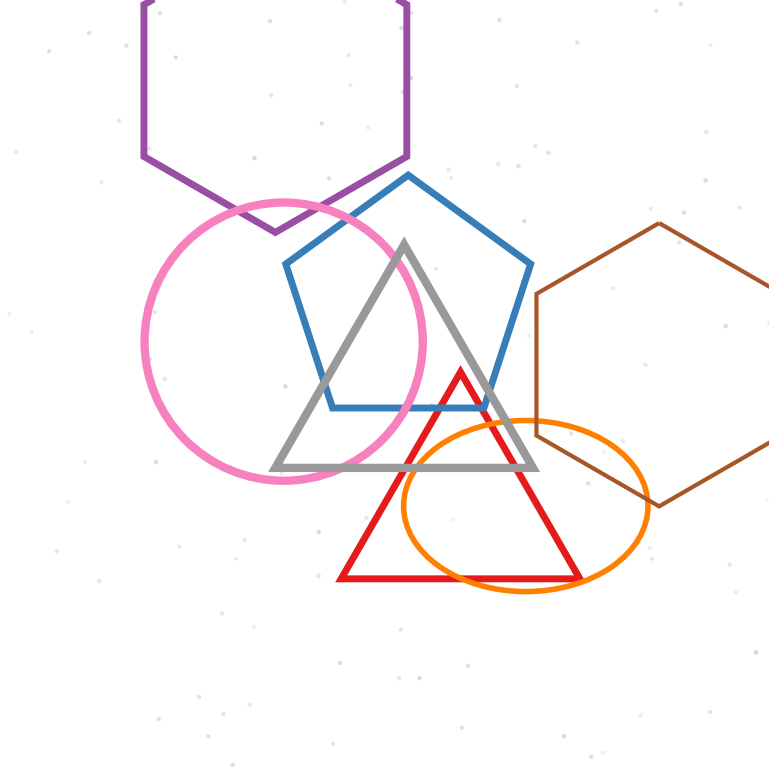[{"shape": "triangle", "thickness": 2.5, "radius": 0.89, "center": [0.598, 0.338]}, {"shape": "pentagon", "thickness": 2.5, "radius": 0.84, "center": [0.53, 0.605]}, {"shape": "hexagon", "thickness": 2.5, "radius": 0.99, "center": [0.358, 0.895]}, {"shape": "oval", "thickness": 2, "radius": 0.79, "center": [0.683, 0.343]}, {"shape": "hexagon", "thickness": 1.5, "radius": 0.92, "center": [0.856, 0.526]}, {"shape": "circle", "thickness": 3, "radius": 0.9, "center": [0.368, 0.556]}, {"shape": "triangle", "thickness": 3, "radius": 0.97, "center": [0.525, 0.489]}]